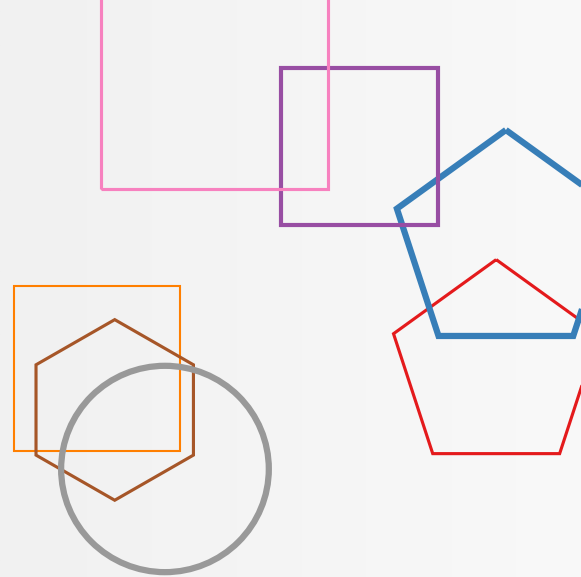[{"shape": "pentagon", "thickness": 1.5, "radius": 0.93, "center": [0.854, 0.364]}, {"shape": "pentagon", "thickness": 3, "radius": 0.99, "center": [0.87, 0.577]}, {"shape": "square", "thickness": 2, "radius": 0.68, "center": [0.619, 0.745]}, {"shape": "square", "thickness": 1, "radius": 0.71, "center": [0.167, 0.361]}, {"shape": "hexagon", "thickness": 1.5, "radius": 0.78, "center": [0.197, 0.289]}, {"shape": "square", "thickness": 1.5, "radius": 0.98, "center": [0.369, 0.867]}, {"shape": "circle", "thickness": 3, "radius": 0.89, "center": [0.284, 0.187]}]